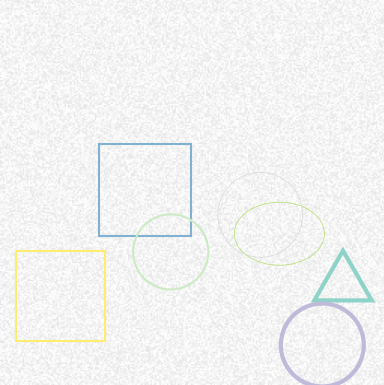[{"shape": "triangle", "thickness": 3, "radius": 0.43, "center": [0.891, 0.263]}, {"shape": "circle", "thickness": 3, "radius": 0.54, "center": [0.837, 0.104]}, {"shape": "square", "thickness": 1.5, "radius": 0.6, "center": [0.376, 0.507]}, {"shape": "oval", "thickness": 0.5, "radius": 0.58, "center": [0.726, 0.393]}, {"shape": "circle", "thickness": 0.5, "radius": 0.55, "center": [0.676, 0.442]}, {"shape": "circle", "thickness": 1.5, "radius": 0.49, "center": [0.443, 0.346]}, {"shape": "square", "thickness": 1.5, "radius": 0.58, "center": [0.157, 0.23]}]